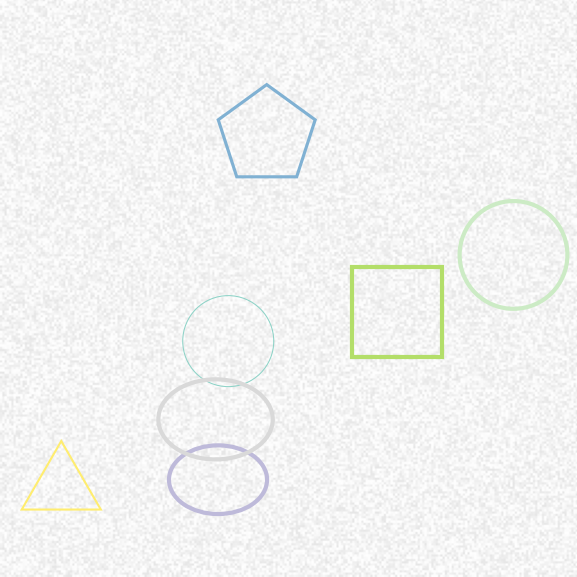[{"shape": "circle", "thickness": 0.5, "radius": 0.39, "center": [0.395, 0.408]}, {"shape": "oval", "thickness": 2, "radius": 0.42, "center": [0.378, 0.168]}, {"shape": "pentagon", "thickness": 1.5, "radius": 0.44, "center": [0.462, 0.764]}, {"shape": "square", "thickness": 2, "radius": 0.39, "center": [0.687, 0.459]}, {"shape": "oval", "thickness": 2, "radius": 0.5, "center": [0.373, 0.273]}, {"shape": "circle", "thickness": 2, "radius": 0.47, "center": [0.889, 0.558]}, {"shape": "triangle", "thickness": 1, "radius": 0.4, "center": [0.106, 0.156]}]